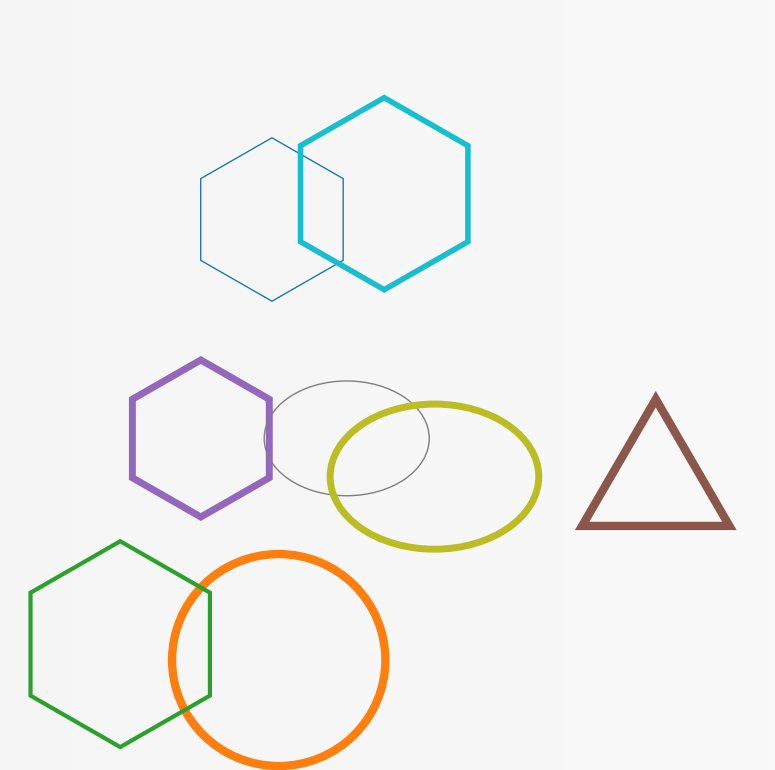[{"shape": "hexagon", "thickness": 0.5, "radius": 0.53, "center": [0.351, 0.715]}, {"shape": "circle", "thickness": 3, "radius": 0.69, "center": [0.36, 0.143]}, {"shape": "hexagon", "thickness": 1.5, "radius": 0.67, "center": [0.155, 0.163]}, {"shape": "hexagon", "thickness": 2.5, "radius": 0.51, "center": [0.259, 0.431]}, {"shape": "triangle", "thickness": 3, "radius": 0.55, "center": [0.846, 0.372]}, {"shape": "oval", "thickness": 0.5, "radius": 0.53, "center": [0.447, 0.431]}, {"shape": "oval", "thickness": 2.5, "radius": 0.67, "center": [0.561, 0.381]}, {"shape": "hexagon", "thickness": 2, "radius": 0.62, "center": [0.496, 0.748]}]